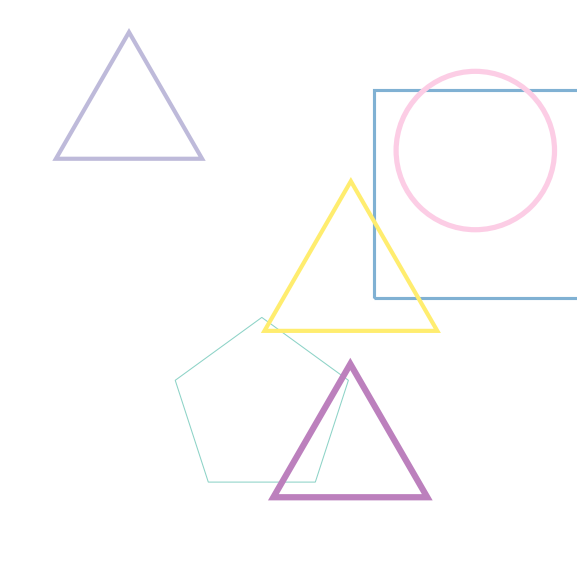[{"shape": "pentagon", "thickness": 0.5, "radius": 0.79, "center": [0.453, 0.292]}, {"shape": "triangle", "thickness": 2, "radius": 0.73, "center": [0.223, 0.797]}, {"shape": "square", "thickness": 1.5, "radius": 0.9, "center": [0.828, 0.663]}, {"shape": "circle", "thickness": 2.5, "radius": 0.69, "center": [0.823, 0.738]}, {"shape": "triangle", "thickness": 3, "radius": 0.77, "center": [0.607, 0.215]}, {"shape": "triangle", "thickness": 2, "radius": 0.86, "center": [0.608, 0.513]}]